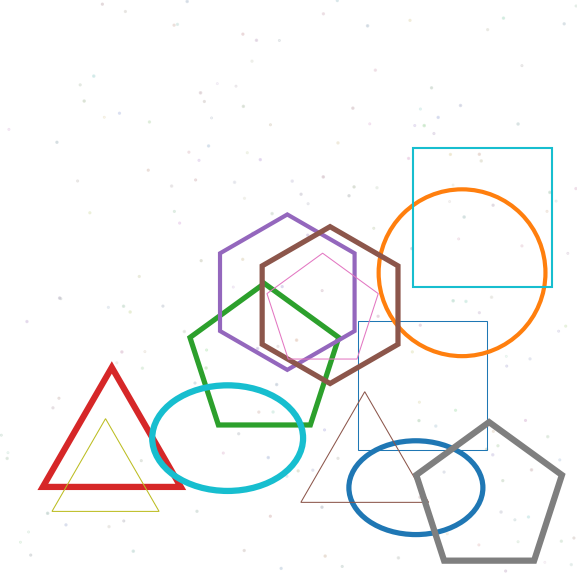[{"shape": "square", "thickness": 0.5, "radius": 0.56, "center": [0.731, 0.331]}, {"shape": "oval", "thickness": 2.5, "radius": 0.58, "center": [0.72, 0.155]}, {"shape": "circle", "thickness": 2, "radius": 0.72, "center": [0.8, 0.527]}, {"shape": "pentagon", "thickness": 2.5, "radius": 0.68, "center": [0.458, 0.373]}, {"shape": "triangle", "thickness": 3, "radius": 0.69, "center": [0.194, 0.225]}, {"shape": "hexagon", "thickness": 2, "radius": 0.67, "center": [0.497, 0.493]}, {"shape": "hexagon", "thickness": 2.5, "radius": 0.68, "center": [0.572, 0.471]}, {"shape": "triangle", "thickness": 0.5, "radius": 0.64, "center": [0.632, 0.193]}, {"shape": "pentagon", "thickness": 0.5, "radius": 0.51, "center": [0.559, 0.459]}, {"shape": "pentagon", "thickness": 3, "radius": 0.66, "center": [0.847, 0.136]}, {"shape": "triangle", "thickness": 0.5, "radius": 0.54, "center": [0.183, 0.167]}, {"shape": "square", "thickness": 1, "radius": 0.6, "center": [0.835, 0.623]}, {"shape": "oval", "thickness": 3, "radius": 0.65, "center": [0.394, 0.24]}]